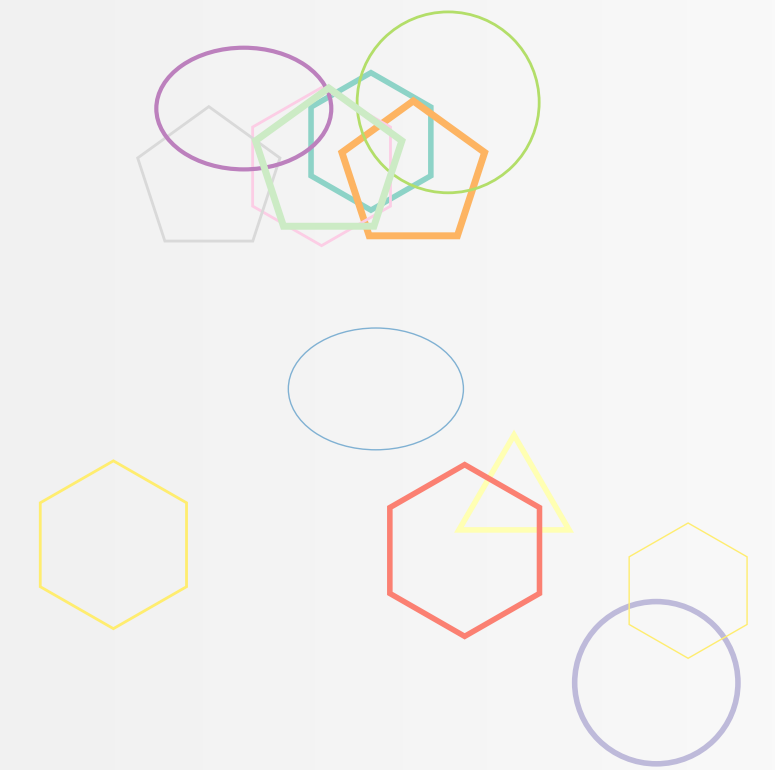[{"shape": "hexagon", "thickness": 2, "radius": 0.45, "center": [0.479, 0.816]}, {"shape": "triangle", "thickness": 2, "radius": 0.41, "center": [0.663, 0.353]}, {"shape": "circle", "thickness": 2, "radius": 0.53, "center": [0.847, 0.113]}, {"shape": "hexagon", "thickness": 2, "radius": 0.56, "center": [0.6, 0.285]}, {"shape": "oval", "thickness": 0.5, "radius": 0.56, "center": [0.485, 0.495]}, {"shape": "pentagon", "thickness": 2.5, "radius": 0.48, "center": [0.533, 0.772]}, {"shape": "circle", "thickness": 1, "radius": 0.59, "center": [0.578, 0.867]}, {"shape": "hexagon", "thickness": 1, "radius": 0.51, "center": [0.415, 0.784]}, {"shape": "pentagon", "thickness": 1, "radius": 0.48, "center": [0.269, 0.765]}, {"shape": "oval", "thickness": 1.5, "radius": 0.56, "center": [0.315, 0.859]}, {"shape": "pentagon", "thickness": 2.5, "radius": 0.5, "center": [0.424, 0.786]}, {"shape": "hexagon", "thickness": 0.5, "radius": 0.44, "center": [0.888, 0.233]}, {"shape": "hexagon", "thickness": 1, "radius": 0.54, "center": [0.146, 0.293]}]